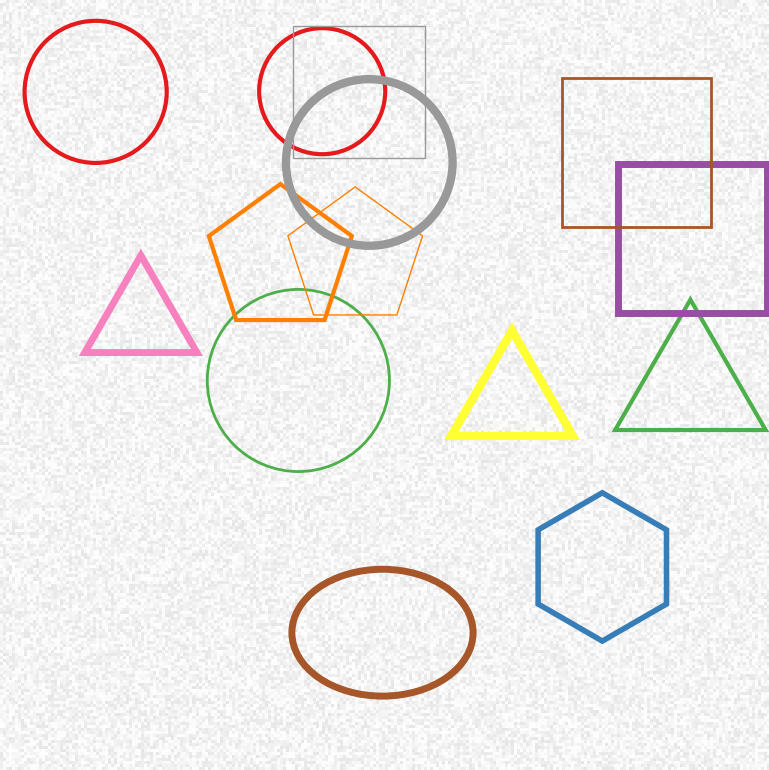[{"shape": "circle", "thickness": 1.5, "radius": 0.41, "center": [0.418, 0.882]}, {"shape": "circle", "thickness": 1.5, "radius": 0.46, "center": [0.124, 0.881]}, {"shape": "hexagon", "thickness": 2, "radius": 0.48, "center": [0.782, 0.264]}, {"shape": "triangle", "thickness": 1.5, "radius": 0.56, "center": [0.897, 0.498]}, {"shape": "circle", "thickness": 1, "radius": 0.59, "center": [0.387, 0.506]}, {"shape": "square", "thickness": 2.5, "radius": 0.48, "center": [0.9, 0.69]}, {"shape": "pentagon", "thickness": 0.5, "radius": 0.46, "center": [0.461, 0.665]}, {"shape": "pentagon", "thickness": 1.5, "radius": 0.49, "center": [0.364, 0.663]}, {"shape": "triangle", "thickness": 3, "radius": 0.46, "center": [0.665, 0.479]}, {"shape": "oval", "thickness": 2.5, "radius": 0.59, "center": [0.497, 0.178]}, {"shape": "square", "thickness": 1, "radius": 0.48, "center": [0.827, 0.802]}, {"shape": "triangle", "thickness": 2.5, "radius": 0.42, "center": [0.183, 0.584]}, {"shape": "circle", "thickness": 3, "radius": 0.54, "center": [0.48, 0.789]}, {"shape": "square", "thickness": 0.5, "radius": 0.43, "center": [0.466, 0.88]}]